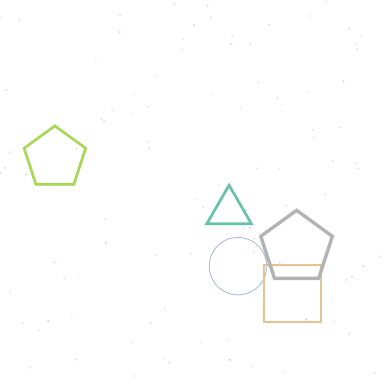[{"shape": "triangle", "thickness": 2, "radius": 0.33, "center": [0.595, 0.452]}, {"shape": "circle", "thickness": 0.5, "radius": 0.37, "center": [0.618, 0.309]}, {"shape": "pentagon", "thickness": 2, "radius": 0.42, "center": [0.143, 0.589]}, {"shape": "square", "thickness": 1.5, "radius": 0.37, "center": [0.76, 0.238]}, {"shape": "pentagon", "thickness": 2.5, "radius": 0.49, "center": [0.77, 0.356]}]